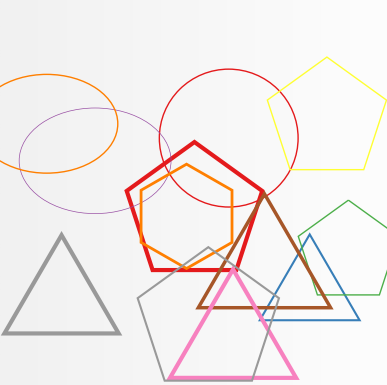[{"shape": "pentagon", "thickness": 3, "radius": 0.92, "center": [0.502, 0.447]}, {"shape": "circle", "thickness": 1, "radius": 0.9, "center": [0.59, 0.641]}, {"shape": "triangle", "thickness": 1.5, "radius": 0.74, "center": [0.799, 0.243]}, {"shape": "pentagon", "thickness": 1, "radius": 0.68, "center": [0.899, 0.344]}, {"shape": "oval", "thickness": 0.5, "radius": 0.98, "center": [0.245, 0.582]}, {"shape": "oval", "thickness": 1, "radius": 0.92, "center": [0.121, 0.679]}, {"shape": "hexagon", "thickness": 2, "radius": 0.68, "center": [0.481, 0.438]}, {"shape": "pentagon", "thickness": 1, "radius": 0.81, "center": [0.844, 0.69]}, {"shape": "triangle", "thickness": 2.5, "radius": 0.99, "center": [0.682, 0.299]}, {"shape": "triangle", "thickness": 3, "radius": 0.94, "center": [0.601, 0.113]}, {"shape": "pentagon", "thickness": 1.5, "radius": 0.96, "center": [0.538, 0.166]}, {"shape": "triangle", "thickness": 3, "radius": 0.85, "center": [0.159, 0.219]}]